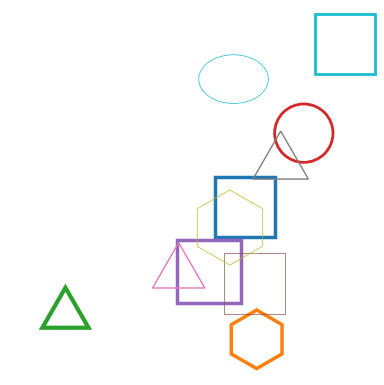[{"shape": "square", "thickness": 2.5, "radius": 0.39, "center": [0.638, 0.462]}, {"shape": "hexagon", "thickness": 2.5, "radius": 0.38, "center": [0.667, 0.119]}, {"shape": "triangle", "thickness": 3, "radius": 0.35, "center": [0.17, 0.183]}, {"shape": "circle", "thickness": 2, "radius": 0.38, "center": [0.789, 0.654]}, {"shape": "square", "thickness": 2.5, "radius": 0.41, "center": [0.543, 0.296]}, {"shape": "square", "thickness": 0.5, "radius": 0.39, "center": [0.661, 0.263]}, {"shape": "triangle", "thickness": 1, "radius": 0.39, "center": [0.464, 0.291]}, {"shape": "triangle", "thickness": 1, "radius": 0.42, "center": [0.729, 0.576]}, {"shape": "hexagon", "thickness": 0.5, "radius": 0.49, "center": [0.597, 0.409]}, {"shape": "square", "thickness": 2, "radius": 0.39, "center": [0.896, 0.886]}, {"shape": "oval", "thickness": 0.5, "radius": 0.45, "center": [0.607, 0.794]}]